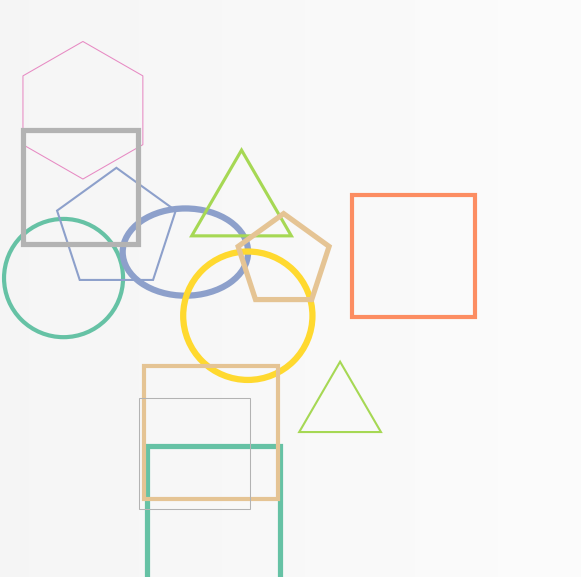[{"shape": "square", "thickness": 2.5, "radius": 0.58, "center": [0.367, 0.113]}, {"shape": "circle", "thickness": 2, "radius": 0.51, "center": [0.109, 0.518]}, {"shape": "square", "thickness": 2, "radius": 0.53, "center": [0.711, 0.556]}, {"shape": "pentagon", "thickness": 1, "radius": 0.54, "center": [0.2, 0.601]}, {"shape": "oval", "thickness": 3, "radius": 0.54, "center": [0.319, 0.563]}, {"shape": "hexagon", "thickness": 0.5, "radius": 0.6, "center": [0.143, 0.808]}, {"shape": "triangle", "thickness": 1.5, "radius": 0.49, "center": [0.416, 0.64]}, {"shape": "triangle", "thickness": 1, "radius": 0.41, "center": [0.585, 0.292]}, {"shape": "circle", "thickness": 3, "radius": 0.56, "center": [0.426, 0.452]}, {"shape": "pentagon", "thickness": 2.5, "radius": 0.41, "center": [0.488, 0.547]}, {"shape": "square", "thickness": 2, "radius": 0.58, "center": [0.363, 0.25]}, {"shape": "square", "thickness": 0.5, "radius": 0.48, "center": [0.335, 0.214]}, {"shape": "square", "thickness": 2.5, "radius": 0.5, "center": [0.138, 0.675]}]